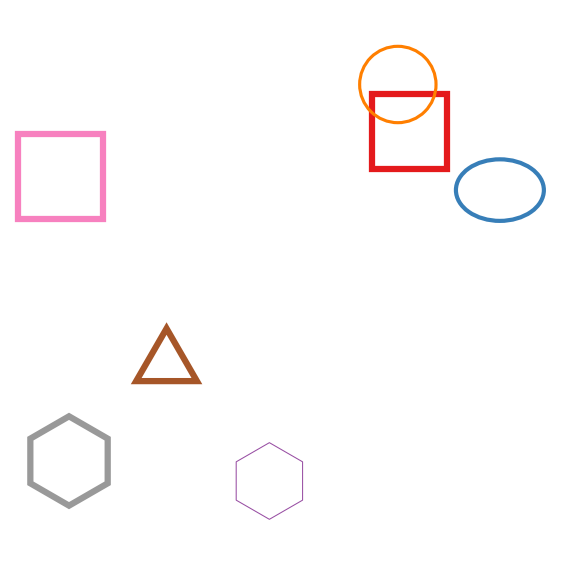[{"shape": "square", "thickness": 3, "radius": 0.33, "center": [0.709, 0.772]}, {"shape": "oval", "thickness": 2, "radius": 0.38, "center": [0.866, 0.67]}, {"shape": "hexagon", "thickness": 0.5, "radius": 0.33, "center": [0.466, 0.166]}, {"shape": "circle", "thickness": 1.5, "radius": 0.33, "center": [0.689, 0.853]}, {"shape": "triangle", "thickness": 3, "radius": 0.3, "center": [0.288, 0.37]}, {"shape": "square", "thickness": 3, "radius": 0.37, "center": [0.104, 0.694]}, {"shape": "hexagon", "thickness": 3, "radius": 0.39, "center": [0.12, 0.201]}]